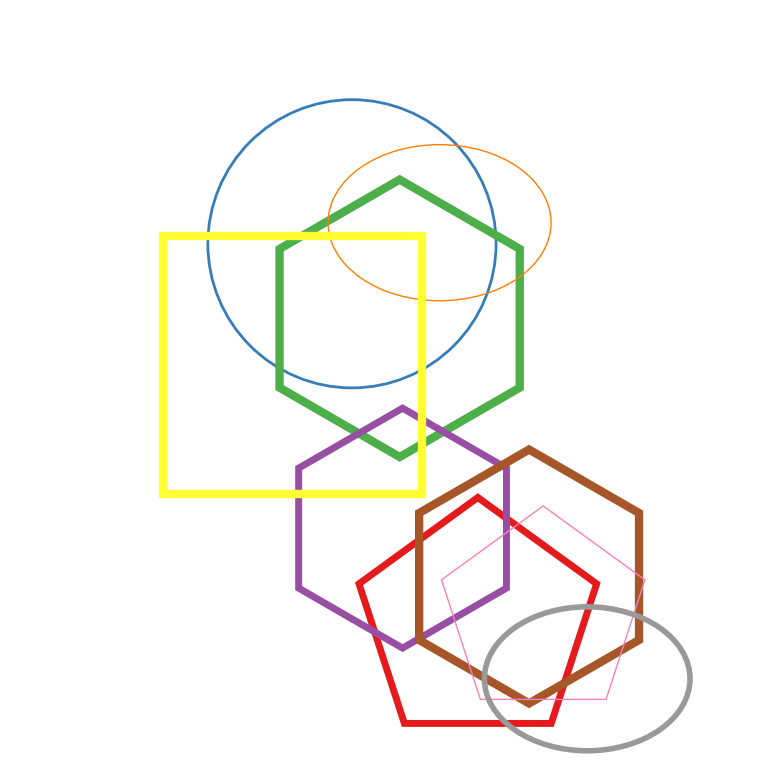[{"shape": "pentagon", "thickness": 2.5, "radius": 0.81, "center": [0.621, 0.192]}, {"shape": "circle", "thickness": 1, "radius": 0.94, "center": [0.457, 0.683]}, {"shape": "hexagon", "thickness": 3, "radius": 0.9, "center": [0.519, 0.587]}, {"shape": "hexagon", "thickness": 2.5, "radius": 0.78, "center": [0.523, 0.314]}, {"shape": "oval", "thickness": 0.5, "radius": 0.72, "center": [0.571, 0.711]}, {"shape": "square", "thickness": 3, "radius": 0.84, "center": [0.38, 0.526]}, {"shape": "hexagon", "thickness": 3, "radius": 0.82, "center": [0.687, 0.251]}, {"shape": "pentagon", "thickness": 0.5, "radius": 0.69, "center": [0.705, 0.204]}, {"shape": "oval", "thickness": 2, "radius": 0.67, "center": [0.763, 0.118]}]